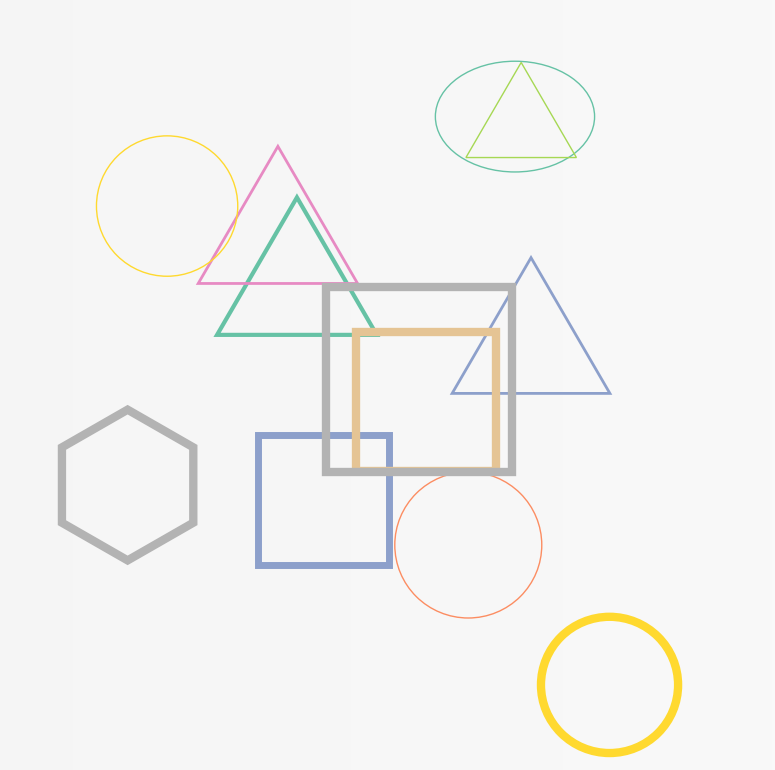[{"shape": "oval", "thickness": 0.5, "radius": 0.51, "center": [0.664, 0.849]}, {"shape": "triangle", "thickness": 1.5, "radius": 0.6, "center": [0.383, 0.625]}, {"shape": "circle", "thickness": 0.5, "radius": 0.47, "center": [0.604, 0.292]}, {"shape": "square", "thickness": 2.5, "radius": 0.42, "center": [0.418, 0.351]}, {"shape": "triangle", "thickness": 1, "radius": 0.59, "center": [0.685, 0.548]}, {"shape": "triangle", "thickness": 1, "radius": 0.59, "center": [0.359, 0.691]}, {"shape": "triangle", "thickness": 0.5, "radius": 0.41, "center": [0.672, 0.837]}, {"shape": "circle", "thickness": 0.5, "radius": 0.46, "center": [0.216, 0.732]}, {"shape": "circle", "thickness": 3, "radius": 0.44, "center": [0.786, 0.111]}, {"shape": "square", "thickness": 3, "radius": 0.45, "center": [0.55, 0.478]}, {"shape": "hexagon", "thickness": 3, "radius": 0.49, "center": [0.165, 0.37]}, {"shape": "square", "thickness": 3, "radius": 0.6, "center": [0.541, 0.507]}]